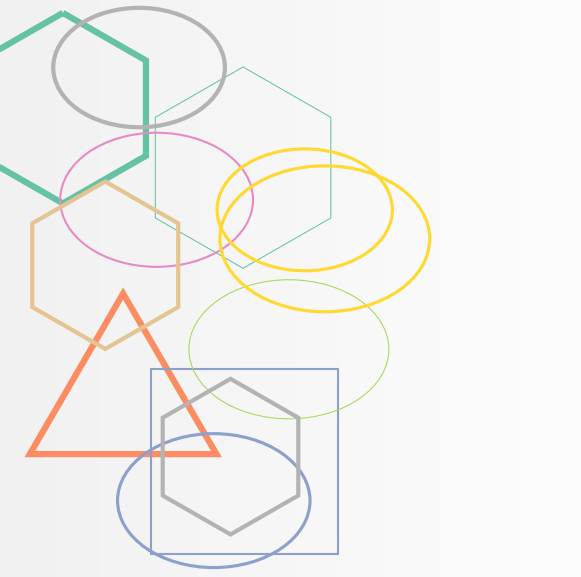[{"shape": "hexagon", "thickness": 3, "radius": 0.82, "center": [0.108, 0.812]}, {"shape": "hexagon", "thickness": 0.5, "radius": 0.87, "center": [0.418, 0.709]}, {"shape": "triangle", "thickness": 3, "radius": 0.93, "center": [0.212, 0.305]}, {"shape": "oval", "thickness": 1.5, "radius": 0.83, "center": [0.368, 0.132]}, {"shape": "square", "thickness": 1, "radius": 0.8, "center": [0.421, 0.2]}, {"shape": "oval", "thickness": 1, "radius": 0.83, "center": [0.269, 0.653]}, {"shape": "oval", "thickness": 0.5, "radius": 0.86, "center": [0.497, 0.394]}, {"shape": "oval", "thickness": 1.5, "radius": 0.75, "center": [0.524, 0.636]}, {"shape": "oval", "thickness": 1.5, "radius": 0.9, "center": [0.559, 0.586]}, {"shape": "hexagon", "thickness": 2, "radius": 0.72, "center": [0.181, 0.54]}, {"shape": "hexagon", "thickness": 2, "radius": 0.67, "center": [0.397, 0.208]}, {"shape": "oval", "thickness": 2, "radius": 0.74, "center": [0.239, 0.882]}]